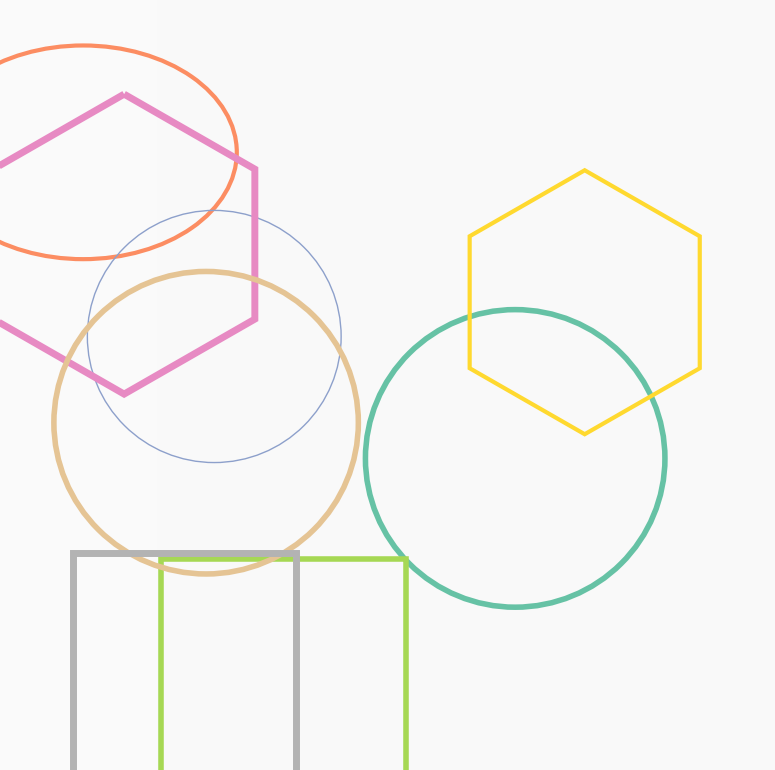[{"shape": "circle", "thickness": 2, "radius": 0.97, "center": [0.665, 0.405]}, {"shape": "oval", "thickness": 1.5, "radius": 0.99, "center": [0.107, 0.802]}, {"shape": "circle", "thickness": 0.5, "radius": 0.82, "center": [0.276, 0.563]}, {"shape": "hexagon", "thickness": 2.5, "radius": 0.97, "center": [0.16, 0.683]}, {"shape": "square", "thickness": 2, "radius": 0.79, "center": [0.366, 0.116]}, {"shape": "hexagon", "thickness": 1.5, "radius": 0.86, "center": [0.754, 0.607]}, {"shape": "circle", "thickness": 2, "radius": 0.98, "center": [0.266, 0.451]}, {"shape": "square", "thickness": 2.5, "radius": 0.72, "center": [0.238, 0.137]}]